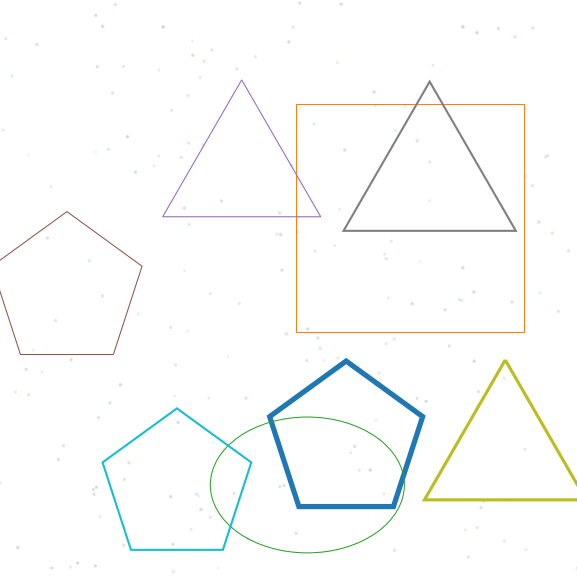[{"shape": "pentagon", "thickness": 2.5, "radius": 0.7, "center": [0.599, 0.235]}, {"shape": "square", "thickness": 0.5, "radius": 0.99, "center": [0.71, 0.622]}, {"shape": "oval", "thickness": 0.5, "radius": 0.84, "center": [0.532, 0.159]}, {"shape": "triangle", "thickness": 0.5, "radius": 0.79, "center": [0.419, 0.703]}, {"shape": "pentagon", "thickness": 0.5, "radius": 0.68, "center": [0.116, 0.496]}, {"shape": "triangle", "thickness": 1, "radius": 0.86, "center": [0.744, 0.686]}, {"shape": "triangle", "thickness": 1.5, "radius": 0.81, "center": [0.875, 0.214]}, {"shape": "pentagon", "thickness": 1, "radius": 0.68, "center": [0.306, 0.157]}]